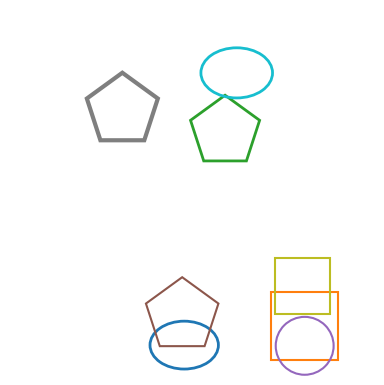[{"shape": "oval", "thickness": 2, "radius": 0.44, "center": [0.478, 0.104]}, {"shape": "square", "thickness": 1.5, "radius": 0.44, "center": [0.791, 0.153]}, {"shape": "pentagon", "thickness": 2, "radius": 0.47, "center": [0.585, 0.658]}, {"shape": "circle", "thickness": 1.5, "radius": 0.38, "center": [0.791, 0.102]}, {"shape": "pentagon", "thickness": 1.5, "radius": 0.49, "center": [0.473, 0.181]}, {"shape": "pentagon", "thickness": 3, "radius": 0.48, "center": [0.318, 0.714]}, {"shape": "square", "thickness": 1.5, "radius": 0.36, "center": [0.786, 0.257]}, {"shape": "oval", "thickness": 2, "radius": 0.47, "center": [0.615, 0.811]}]